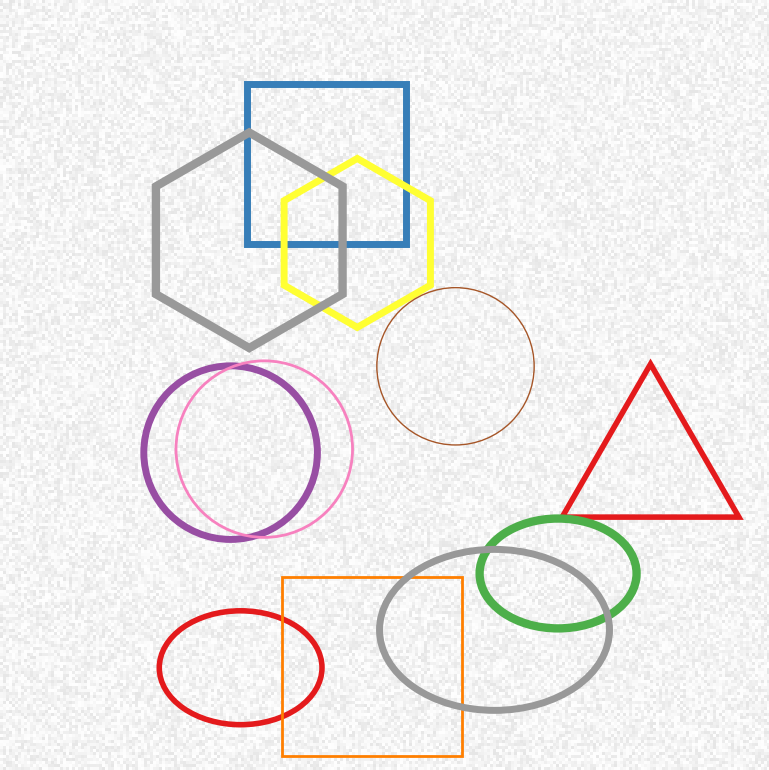[{"shape": "triangle", "thickness": 2, "radius": 0.66, "center": [0.845, 0.395]}, {"shape": "oval", "thickness": 2, "radius": 0.53, "center": [0.313, 0.133]}, {"shape": "square", "thickness": 2.5, "radius": 0.52, "center": [0.424, 0.787]}, {"shape": "oval", "thickness": 3, "radius": 0.51, "center": [0.725, 0.255]}, {"shape": "circle", "thickness": 2.5, "radius": 0.56, "center": [0.299, 0.412]}, {"shape": "square", "thickness": 1, "radius": 0.58, "center": [0.483, 0.134]}, {"shape": "hexagon", "thickness": 2.5, "radius": 0.55, "center": [0.464, 0.684]}, {"shape": "circle", "thickness": 0.5, "radius": 0.51, "center": [0.592, 0.524]}, {"shape": "circle", "thickness": 1, "radius": 0.57, "center": [0.343, 0.417]}, {"shape": "oval", "thickness": 2.5, "radius": 0.75, "center": [0.642, 0.182]}, {"shape": "hexagon", "thickness": 3, "radius": 0.7, "center": [0.324, 0.688]}]